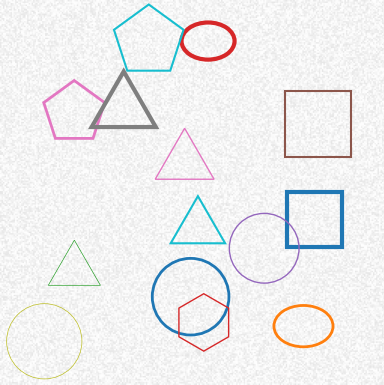[{"shape": "square", "thickness": 3, "radius": 0.36, "center": [0.818, 0.43]}, {"shape": "circle", "thickness": 2, "radius": 0.5, "center": [0.495, 0.229]}, {"shape": "oval", "thickness": 2, "radius": 0.38, "center": [0.788, 0.153]}, {"shape": "triangle", "thickness": 0.5, "radius": 0.39, "center": [0.193, 0.298]}, {"shape": "hexagon", "thickness": 1, "radius": 0.37, "center": [0.529, 0.163]}, {"shape": "oval", "thickness": 3, "radius": 0.34, "center": [0.54, 0.893]}, {"shape": "circle", "thickness": 1, "radius": 0.45, "center": [0.686, 0.355]}, {"shape": "square", "thickness": 1.5, "radius": 0.43, "center": [0.827, 0.677]}, {"shape": "pentagon", "thickness": 2, "radius": 0.42, "center": [0.193, 0.708]}, {"shape": "triangle", "thickness": 1, "radius": 0.44, "center": [0.48, 0.579]}, {"shape": "triangle", "thickness": 3, "radius": 0.48, "center": [0.321, 0.718]}, {"shape": "circle", "thickness": 0.5, "radius": 0.49, "center": [0.115, 0.114]}, {"shape": "pentagon", "thickness": 1.5, "radius": 0.48, "center": [0.386, 0.893]}, {"shape": "triangle", "thickness": 1.5, "radius": 0.41, "center": [0.514, 0.409]}]